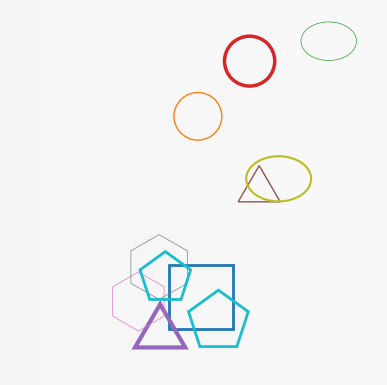[{"shape": "square", "thickness": 2, "radius": 0.42, "center": [0.518, 0.228]}, {"shape": "circle", "thickness": 1, "radius": 0.31, "center": [0.511, 0.698]}, {"shape": "oval", "thickness": 0.5, "radius": 0.36, "center": [0.848, 0.893]}, {"shape": "circle", "thickness": 2.5, "radius": 0.32, "center": [0.644, 0.841]}, {"shape": "triangle", "thickness": 3, "radius": 0.37, "center": [0.413, 0.135]}, {"shape": "triangle", "thickness": 1, "radius": 0.31, "center": [0.669, 0.507]}, {"shape": "hexagon", "thickness": 0.5, "radius": 0.38, "center": [0.357, 0.217]}, {"shape": "hexagon", "thickness": 0.5, "radius": 0.42, "center": [0.411, 0.306]}, {"shape": "oval", "thickness": 1.5, "radius": 0.42, "center": [0.719, 0.536]}, {"shape": "pentagon", "thickness": 2, "radius": 0.41, "center": [0.564, 0.165]}, {"shape": "pentagon", "thickness": 2, "radius": 0.34, "center": [0.427, 0.278]}]